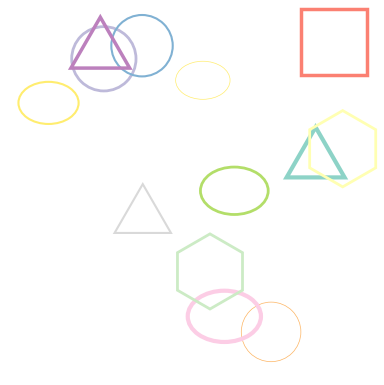[{"shape": "triangle", "thickness": 3, "radius": 0.43, "center": [0.82, 0.583]}, {"shape": "hexagon", "thickness": 2, "radius": 0.5, "center": [0.89, 0.614]}, {"shape": "circle", "thickness": 2, "radius": 0.42, "center": [0.27, 0.847]}, {"shape": "square", "thickness": 2.5, "radius": 0.43, "center": [0.869, 0.892]}, {"shape": "circle", "thickness": 1.5, "radius": 0.4, "center": [0.369, 0.881]}, {"shape": "circle", "thickness": 0.5, "radius": 0.39, "center": [0.704, 0.138]}, {"shape": "oval", "thickness": 2, "radius": 0.44, "center": [0.609, 0.504]}, {"shape": "oval", "thickness": 3, "radius": 0.48, "center": [0.583, 0.178]}, {"shape": "triangle", "thickness": 1.5, "radius": 0.42, "center": [0.371, 0.437]}, {"shape": "triangle", "thickness": 2.5, "radius": 0.44, "center": [0.261, 0.867]}, {"shape": "hexagon", "thickness": 2, "radius": 0.49, "center": [0.545, 0.295]}, {"shape": "oval", "thickness": 1.5, "radius": 0.39, "center": [0.126, 0.733]}, {"shape": "oval", "thickness": 0.5, "radius": 0.35, "center": [0.527, 0.791]}]